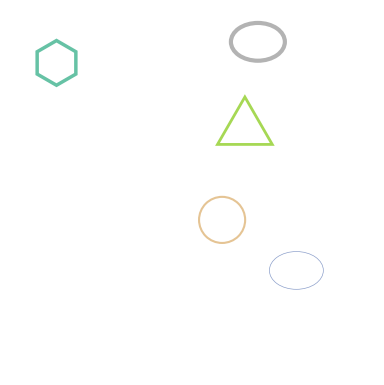[{"shape": "hexagon", "thickness": 2.5, "radius": 0.29, "center": [0.147, 0.837]}, {"shape": "oval", "thickness": 0.5, "radius": 0.35, "center": [0.77, 0.298]}, {"shape": "triangle", "thickness": 2, "radius": 0.41, "center": [0.636, 0.666]}, {"shape": "circle", "thickness": 1.5, "radius": 0.3, "center": [0.577, 0.429]}, {"shape": "oval", "thickness": 3, "radius": 0.35, "center": [0.67, 0.891]}]